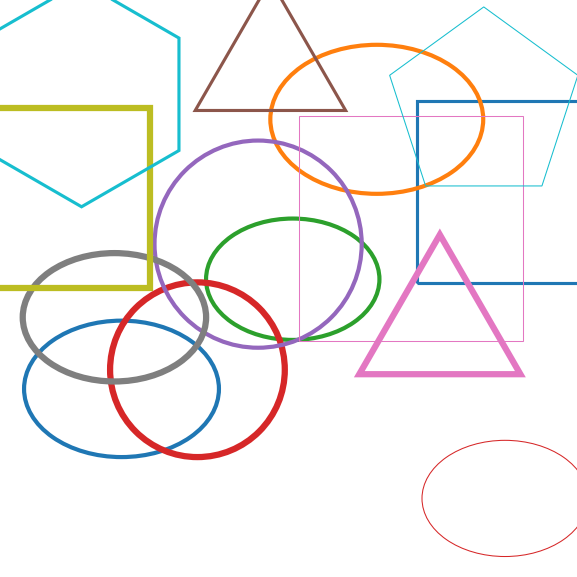[{"shape": "square", "thickness": 1.5, "radius": 0.79, "center": [0.88, 0.666]}, {"shape": "oval", "thickness": 2, "radius": 0.84, "center": [0.21, 0.326]}, {"shape": "oval", "thickness": 2, "radius": 0.92, "center": [0.652, 0.793]}, {"shape": "oval", "thickness": 2, "radius": 0.75, "center": [0.507, 0.516]}, {"shape": "circle", "thickness": 3, "radius": 0.76, "center": [0.342, 0.359]}, {"shape": "oval", "thickness": 0.5, "radius": 0.72, "center": [0.874, 0.136]}, {"shape": "circle", "thickness": 2, "radius": 0.9, "center": [0.447, 0.576]}, {"shape": "triangle", "thickness": 1.5, "radius": 0.75, "center": [0.468, 0.883]}, {"shape": "square", "thickness": 0.5, "radius": 0.97, "center": [0.711, 0.604]}, {"shape": "triangle", "thickness": 3, "radius": 0.81, "center": [0.762, 0.432]}, {"shape": "oval", "thickness": 3, "radius": 0.79, "center": [0.198, 0.45]}, {"shape": "square", "thickness": 3, "radius": 0.78, "center": [0.103, 0.656]}, {"shape": "pentagon", "thickness": 0.5, "radius": 0.86, "center": [0.838, 0.816]}, {"shape": "hexagon", "thickness": 1.5, "radius": 0.97, "center": [0.141, 0.836]}]